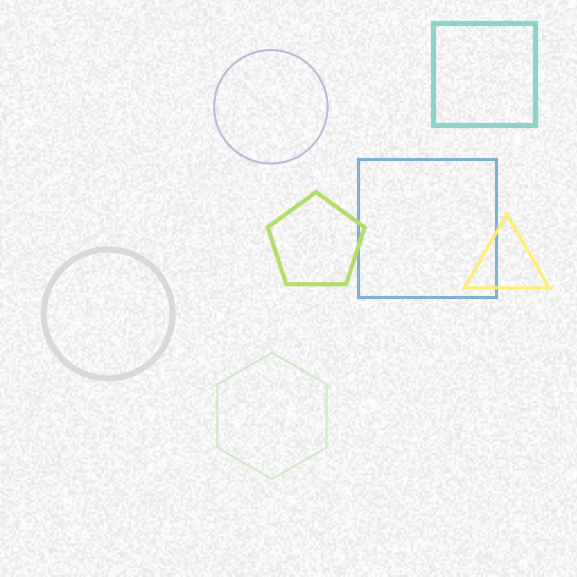[{"shape": "square", "thickness": 2.5, "radius": 0.44, "center": [0.838, 0.871]}, {"shape": "circle", "thickness": 1, "radius": 0.49, "center": [0.469, 0.814]}, {"shape": "square", "thickness": 1.5, "radius": 0.6, "center": [0.74, 0.604]}, {"shape": "pentagon", "thickness": 2, "radius": 0.44, "center": [0.548, 0.578]}, {"shape": "circle", "thickness": 3, "radius": 0.56, "center": [0.187, 0.456]}, {"shape": "hexagon", "thickness": 1, "radius": 0.55, "center": [0.471, 0.279]}, {"shape": "triangle", "thickness": 1.5, "radius": 0.42, "center": [0.878, 0.543]}]